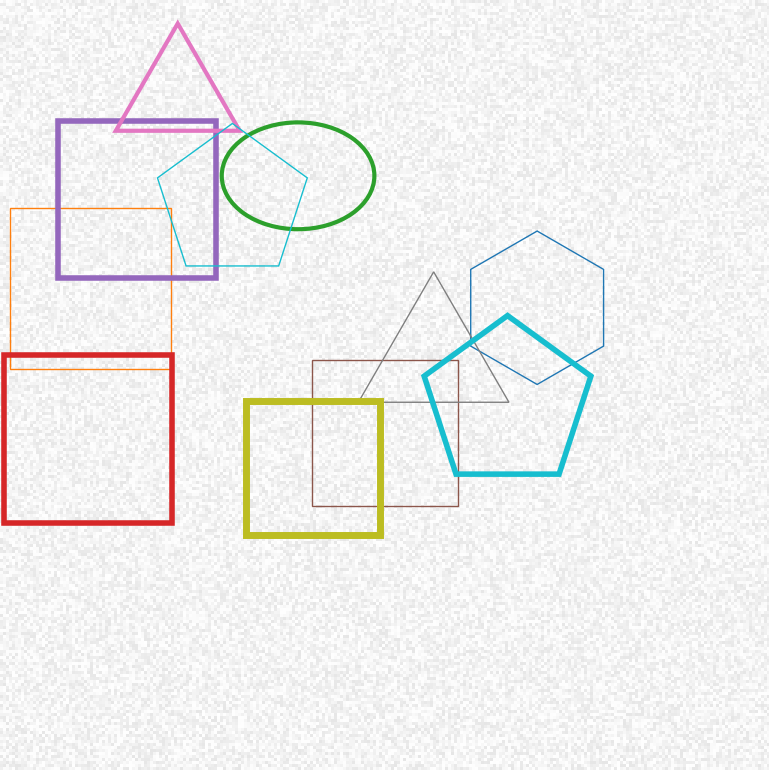[{"shape": "hexagon", "thickness": 0.5, "radius": 0.5, "center": [0.698, 0.6]}, {"shape": "square", "thickness": 0.5, "radius": 0.52, "center": [0.117, 0.625]}, {"shape": "oval", "thickness": 1.5, "radius": 0.5, "center": [0.387, 0.772]}, {"shape": "square", "thickness": 2, "radius": 0.55, "center": [0.115, 0.429]}, {"shape": "square", "thickness": 2, "radius": 0.51, "center": [0.178, 0.741]}, {"shape": "square", "thickness": 0.5, "radius": 0.47, "center": [0.5, 0.438]}, {"shape": "triangle", "thickness": 1.5, "radius": 0.46, "center": [0.231, 0.877]}, {"shape": "triangle", "thickness": 0.5, "radius": 0.56, "center": [0.563, 0.534]}, {"shape": "square", "thickness": 2.5, "radius": 0.44, "center": [0.406, 0.392]}, {"shape": "pentagon", "thickness": 0.5, "radius": 0.51, "center": [0.302, 0.737]}, {"shape": "pentagon", "thickness": 2, "radius": 0.57, "center": [0.659, 0.476]}]